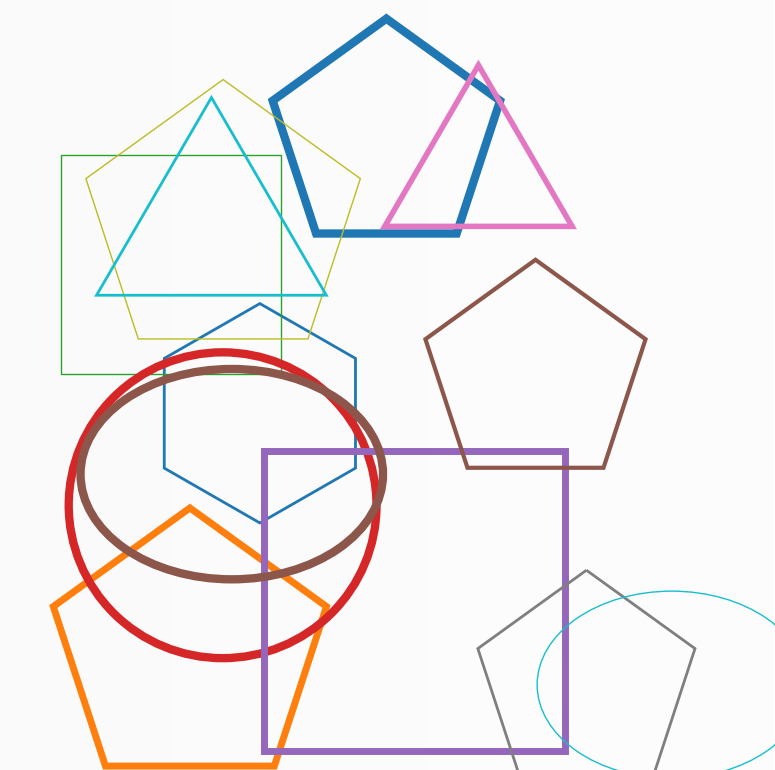[{"shape": "hexagon", "thickness": 1, "radius": 0.71, "center": [0.335, 0.463]}, {"shape": "pentagon", "thickness": 3, "radius": 0.77, "center": [0.499, 0.822]}, {"shape": "pentagon", "thickness": 2.5, "radius": 0.93, "center": [0.245, 0.155]}, {"shape": "square", "thickness": 0.5, "radius": 0.71, "center": [0.221, 0.656]}, {"shape": "circle", "thickness": 3, "radius": 0.99, "center": [0.287, 0.344]}, {"shape": "square", "thickness": 2.5, "radius": 0.97, "center": [0.535, 0.22]}, {"shape": "pentagon", "thickness": 1.5, "radius": 0.75, "center": [0.691, 0.513]}, {"shape": "oval", "thickness": 3, "radius": 0.98, "center": [0.299, 0.384]}, {"shape": "triangle", "thickness": 2, "radius": 0.7, "center": [0.617, 0.776]}, {"shape": "pentagon", "thickness": 1, "radius": 0.74, "center": [0.757, 0.112]}, {"shape": "pentagon", "thickness": 0.5, "radius": 0.93, "center": [0.288, 0.71]}, {"shape": "oval", "thickness": 0.5, "radius": 0.87, "center": [0.867, 0.111]}, {"shape": "triangle", "thickness": 1, "radius": 0.86, "center": [0.273, 0.702]}]